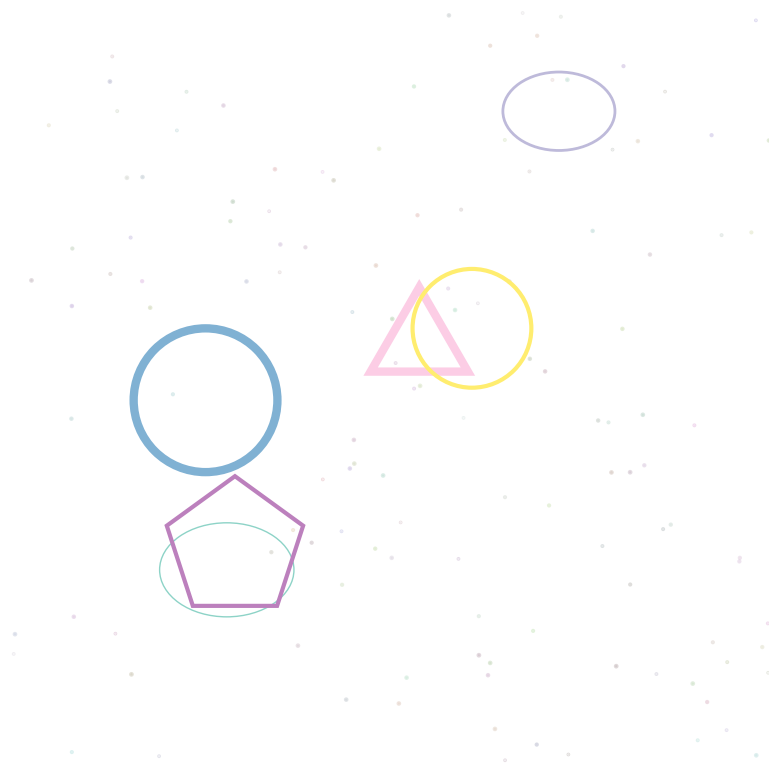[{"shape": "oval", "thickness": 0.5, "radius": 0.44, "center": [0.295, 0.26]}, {"shape": "oval", "thickness": 1, "radius": 0.36, "center": [0.726, 0.856]}, {"shape": "circle", "thickness": 3, "radius": 0.47, "center": [0.267, 0.48]}, {"shape": "triangle", "thickness": 3, "radius": 0.36, "center": [0.544, 0.554]}, {"shape": "pentagon", "thickness": 1.5, "radius": 0.47, "center": [0.305, 0.288]}, {"shape": "circle", "thickness": 1.5, "radius": 0.39, "center": [0.613, 0.574]}]